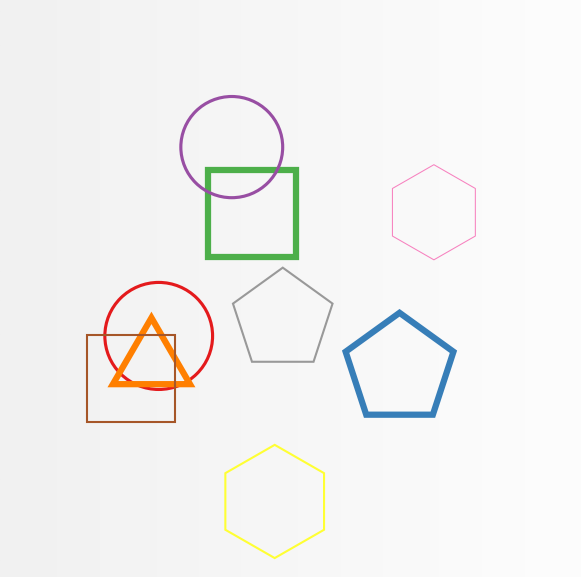[{"shape": "circle", "thickness": 1.5, "radius": 0.46, "center": [0.273, 0.417]}, {"shape": "pentagon", "thickness": 3, "radius": 0.49, "center": [0.687, 0.36]}, {"shape": "square", "thickness": 3, "radius": 0.38, "center": [0.434, 0.63]}, {"shape": "circle", "thickness": 1.5, "radius": 0.44, "center": [0.399, 0.744]}, {"shape": "triangle", "thickness": 3, "radius": 0.38, "center": [0.261, 0.372]}, {"shape": "hexagon", "thickness": 1, "radius": 0.49, "center": [0.473, 0.131]}, {"shape": "square", "thickness": 1, "radius": 0.38, "center": [0.226, 0.343]}, {"shape": "hexagon", "thickness": 0.5, "radius": 0.41, "center": [0.746, 0.632]}, {"shape": "pentagon", "thickness": 1, "radius": 0.45, "center": [0.486, 0.446]}]